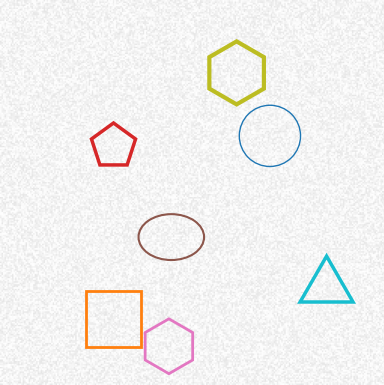[{"shape": "circle", "thickness": 1, "radius": 0.4, "center": [0.701, 0.647]}, {"shape": "square", "thickness": 2, "radius": 0.36, "center": [0.295, 0.172]}, {"shape": "pentagon", "thickness": 2.5, "radius": 0.3, "center": [0.295, 0.62]}, {"shape": "oval", "thickness": 1.5, "radius": 0.43, "center": [0.445, 0.384]}, {"shape": "hexagon", "thickness": 2, "radius": 0.36, "center": [0.439, 0.101]}, {"shape": "hexagon", "thickness": 3, "radius": 0.41, "center": [0.615, 0.811]}, {"shape": "triangle", "thickness": 2.5, "radius": 0.4, "center": [0.848, 0.255]}]